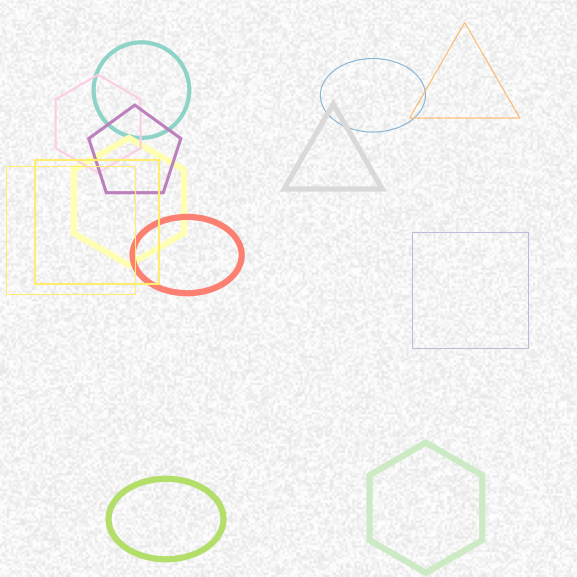[{"shape": "circle", "thickness": 2, "radius": 0.41, "center": [0.245, 0.843]}, {"shape": "hexagon", "thickness": 3, "radius": 0.55, "center": [0.223, 0.65]}, {"shape": "square", "thickness": 0.5, "radius": 0.5, "center": [0.814, 0.497]}, {"shape": "oval", "thickness": 3, "radius": 0.47, "center": [0.324, 0.557]}, {"shape": "oval", "thickness": 0.5, "radius": 0.45, "center": [0.646, 0.834]}, {"shape": "triangle", "thickness": 0.5, "radius": 0.55, "center": [0.805, 0.85]}, {"shape": "oval", "thickness": 3, "radius": 0.5, "center": [0.288, 0.1]}, {"shape": "hexagon", "thickness": 1, "radius": 0.42, "center": [0.17, 0.785]}, {"shape": "triangle", "thickness": 2.5, "radius": 0.49, "center": [0.577, 0.721]}, {"shape": "pentagon", "thickness": 1.5, "radius": 0.42, "center": [0.233, 0.733]}, {"shape": "hexagon", "thickness": 3, "radius": 0.56, "center": [0.737, 0.12]}, {"shape": "square", "thickness": 0.5, "radius": 0.56, "center": [0.122, 0.601]}, {"shape": "square", "thickness": 1, "radius": 0.54, "center": [0.168, 0.615]}]